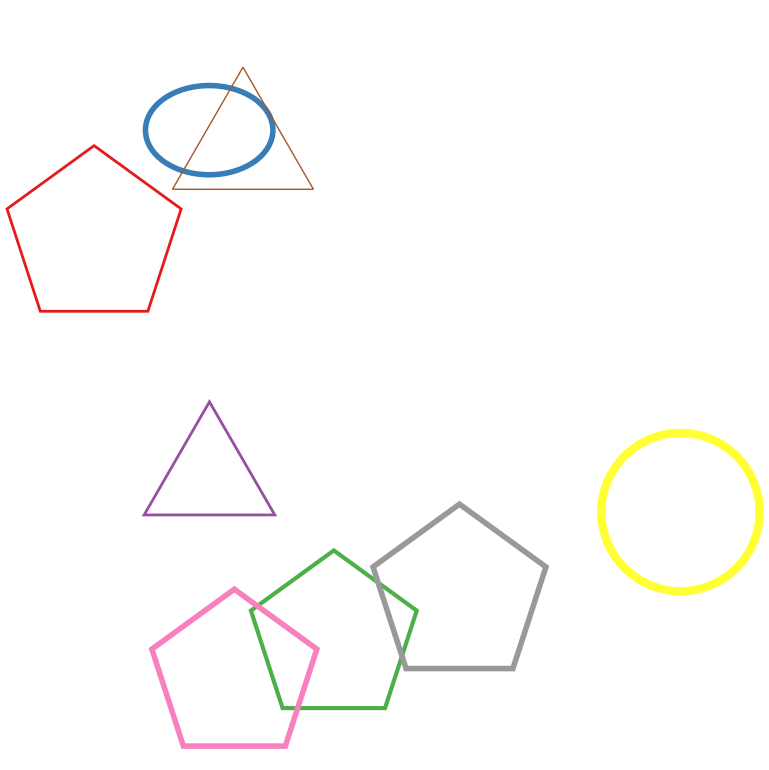[{"shape": "pentagon", "thickness": 1, "radius": 0.59, "center": [0.122, 0.692]}, {"shape": "oval", "thickness": 2, "radius": 0.41, "center": [0.272, 0.831]}, {"shape": "pentagon", "thickness": 1.5, "radius": 0.57, "center": [0.434, 0.172]}, {"shape": "triangle", "thickness": 1, "radius": 0.49, "center": [0.272, 0.38]}, {"shape": "circle", "thickness": 3, "radius": 0.51, "center": [0.884, 0.335]}, {"shape": "triangle", "thickness": 0.5, "radius": 0.53, "center": [0.316, 0.807]}, {"shape": "pentagon", "thickness": 2, "radius": 0.56, "center": [0.304, 0.122]}, {"shape": "pentagon", "thickness": 2, "radius": 0.59, "center": [0.597, 0.227]}]